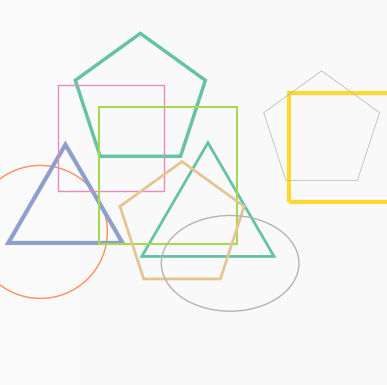[{"shape": "pentagon", "thickness": 2.5, "radius": 0.88, "center": [0.362, 0.737]}, {"shape": "triangle", "thickness": 2, "radius": 0.98, "center": [0.537, 0.432]}, {"shape": "circle", "thickness": 1, "radius": 0.86, "center": [0.104, 0.398]}, {"shape": "triangle", "thickness": 3, "radius": 0.85, "center": [0.169, 0.454]}, {"shape": "square", "thickness": 1, "radius": 0.69, "center": [0.286, 0.641]}, {"shape": "square", "thickness": 1.5, "radius": 0.89, "center": [0.433, 0.544]}, {"shape": "square", "thickness": 3, "radius": 0.71, "center": [0.887, 0.618]}, {"shape": "pentagon", "thickness": 2, "radius": 0.84, "center": [0.47, 0.412]}, {"shape": "pentagon", "thickness": 0.5, "radius": 0.79, "center": [0.83, 0.659]}, {"shape": "oval", "thickness": 1, "radius": 0.89, "center": [0.594, 0.316]}]